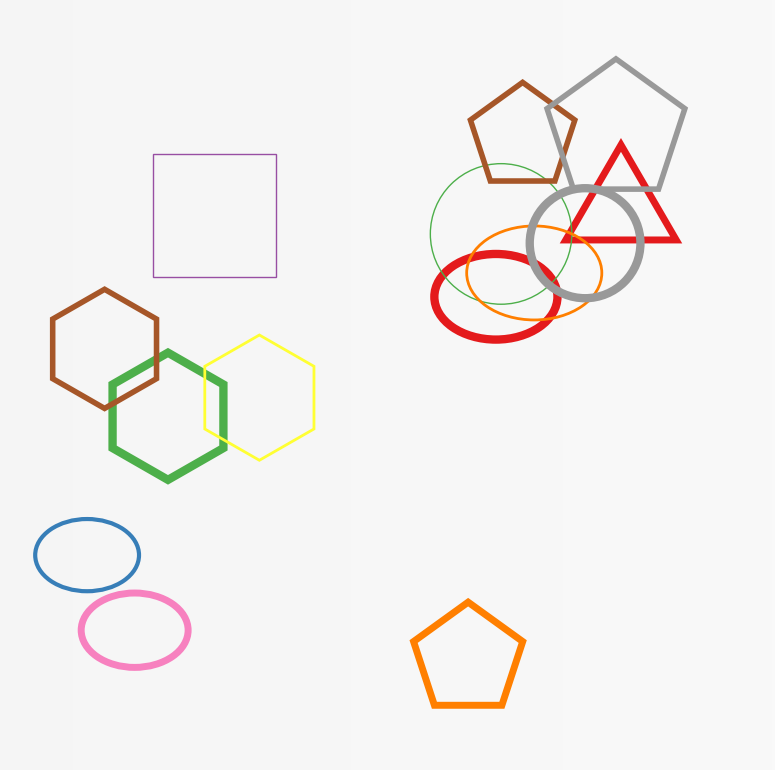[{"shape": "oval", "thickness": 3, "radius": 0.4, "center": [0.64, 0.615]}, {"shape": "triangle", "thickness": 2.5, "radius": 0.41, "center": [0.801, 0.73]}, {"shape": "oval", "thickness": 1.5, "radius": 0.33, "center": [0.112, 0.279]}, {"shape": "hexagon", "thickness": 3, "radius": 0.41, "center": [0.217, 0.459]}, {"shape": "circle", "thickness": 0.5, "radius": 0.46, "center": [0.647, 0.696]}, {"shape": "square", "thickness": 0.5, "radius": 0.4, "center": [0.277, 0.72]}, {"shape": "oval", "thickness": 1, "radius": 0.44, "center": [0.689, 0.646]}, {"shape": "pentagon", "thickness": 2.5, "radius": 0.37, "center": [0.604, 0.144]}, {"shape": "hexagon", "thickness": 1, "radius": 0.41, "center": [0.335, 0.484]}, {"shape": "hexagon", "thickness": 2, "radius": 0.39, "center": [0.135, 0.547]}, {"shape": "pentagon", "thickness": 2, "radius": 0.35, "center": [0.674, 0.822]}, {"shape": "oval", "thickness": 2.5, "radius": 0.34, "center": [0.174, 0.182]}, {"shape": "circle", "thickness": 3, "radius": 0.36, "center": [0.755, 0.684]}, {"shape": "pentagon", "thickness": 2, "radius": 0.47, "center": [0.795, 0.83]}]